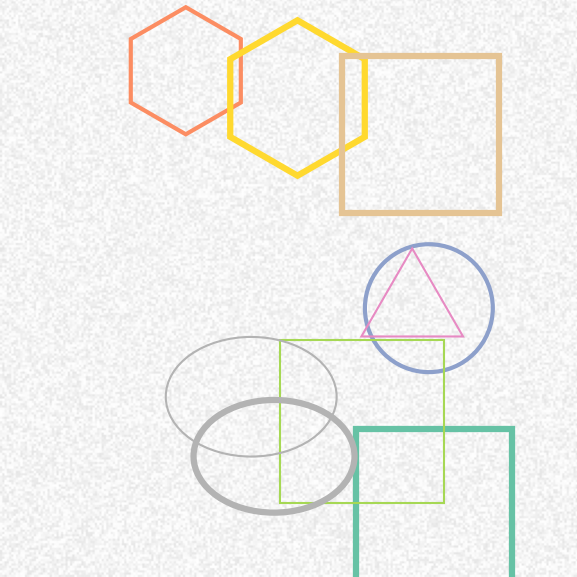[{"shape": "square", "thickness": 3, "radius": 0.67, "center": [0.752, 0.122]}, {"shape": "hexagon", "thickness": 2, "radius": 0.55, "center": [0.322, 0.877]}, {"shape": "circle", "thickness": 2, "radius": 0.55, "center": [0.743, 0.465]}, {"shape": "triangle", "thickness": 1, "radius": 0.51, "center": [0.714, 0.467]}, {"shape": "square", "thickness": 1, "radius": 0.71, "center": [0.627, 0.269]}, {"shape": "hexagon", "thickness": 3, "radius": 0.67, "center": [0.515, 0.829]}, {"shape": "square", "thickness": 3, "radius": 0.68, "center": [0.728, 0.766]}, {"shape": "oval", "thickness": 1, "radius": 0.74, "center": [0.435, 0.312]}, {"shape": "oval", "thickness": 3, "radius": 0.7, "center": [0.475, 0.209]}]